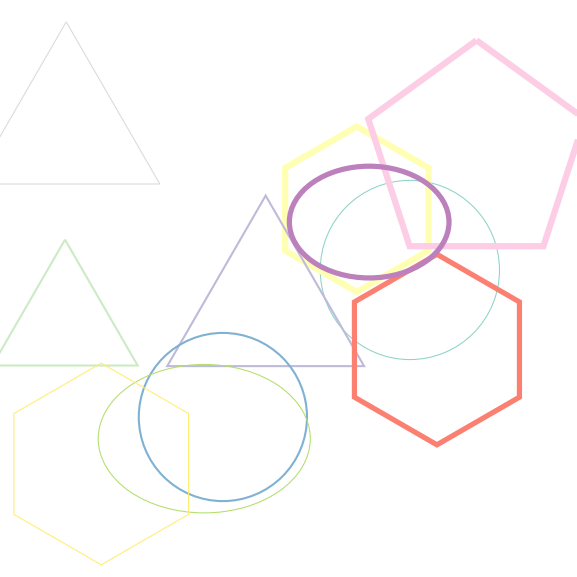[{"shape": "circle", "thickness": 0.5, "radius": 0.78, "center": [0.71, 0.532]}, {"shape": "hexagon", "thickness": 3, "radius": 0.72, "center": [0.618, 0.637]}, {"shape": "triangle", "thickness": 1, "radius": 0.98, "center": [0.46, 0.464]}, {"shape": "hexagon", "thickness": 2.5, "radius": 0.82, "center": [0.757, 0.394]}, {"shape": "circle", "thickness": 1, "radius": 0.73, "center": [0.386, 0.277]}, {"shape": "oval", "thickness": 0.5, "radius": 0.92, "center": [0.354, 0.24]}, {"shape": "pentagon", "thickness": 3, "radius": 0.99, "center": [0.825, 0.732]}, {"shape": "triangle", "thickness": 0.5, "radius": 0.94, "center": [0.115, 0.774]}, {"shape": "oval", "thickness": 2.5, "radius": 0.69, "center": [0.639, 0.615]}, {"shape": "triangle", "thickness": 1, "radius": 0.73, "center": [0.113, 0.439]}, {"shape": "hexagon", "thickness": 0.5, "radius": 0.87, "center": [0.175, 0.196]}]